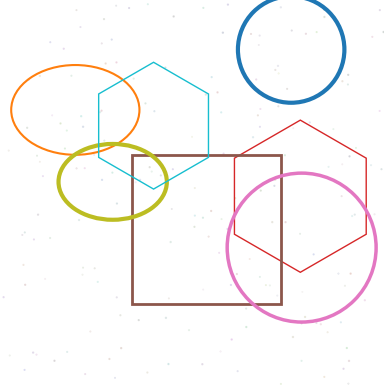[{"shape": "circle", "thickness": 3, "radius": 0.69, "center": [0.756, 0.871]}, {"shape": "oval", "thickness": 1.5, "radius": 0.83, "center": [0.196, 0.715]}, {"shape": "hexagon", "thickness": 1, "radius": 0.99, "center": [0.78, 0.49]}, {"shape": "square", "thickness": 2, "radius": 0.97, "center": [0.536, 0.404]}, {"shape": "circle", "thickness": 2.5, "radius": 0.97, "center": [0.784, 0.357]}, {"shape": "oval", "thickness": 3, "radius": 0.7, "center": [0.293, 0.528]}, {"shape": "hexagon", "thickness": 1, "radius": 0.82, "center": [0.399, 0.674]}]